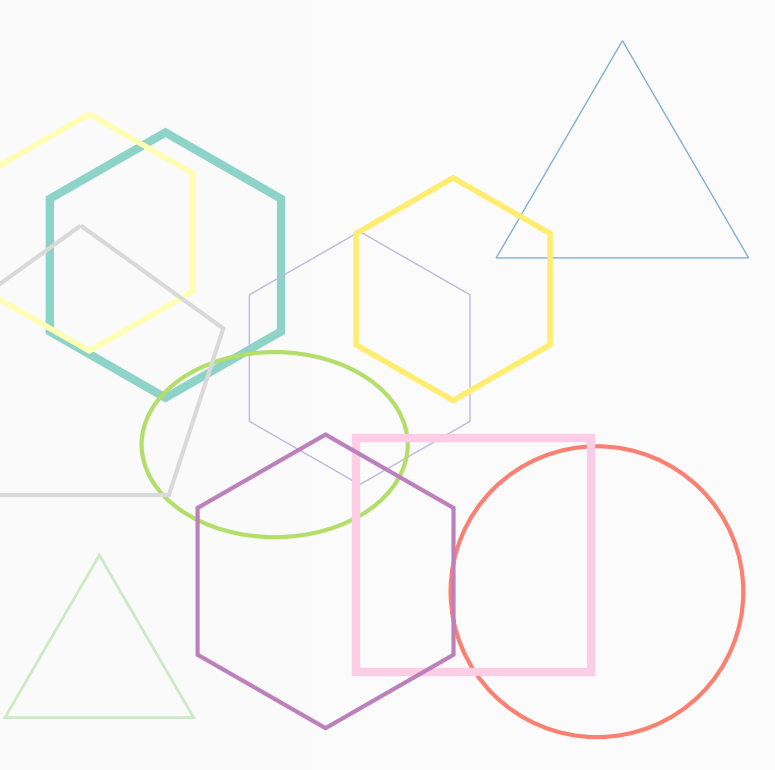[{"shape": "hexagon", "thickness": 3, "radius": 0.86, "center": [0.213, 0.656]}, {"shape": "hexagon", "thickness": 2, "radius": 0.77, "center": [0.115, 0.698]}, {"shape": "hexagon", "thickness": 0.5, "radius": 0.82, "center": [0.464, 0.535]}, {"shape": "circle", "thickness": 1.5, "radius": 0.94, "center": [0.77, 0.232]}, {"shape": "triangle", "thickness": 0.5, "radius": 0.94, "center": [0.803, 0.759]}, {"shape": "oval", "thickness": 1.5, "radius": 0.86, "center": [0.354, 0.423]}, {"shape": "square", "thickness": 3, "radius": 0.76, "center": [0.611, 0.279]}, {"shape": "pentagon", "thickness": 1.5, "radius": 0.97, "center": [0.104, 0.514]}, {"shape": "hexagon", "thickness": 1.5, "radius": 0.95, "center": [0.42, 0.245]}, {"shape": "triangle", "thickness": 1, "radius": 0.7, "center": [0.128, 0.138]}, {"shape": "hexagon", "thickness": 2, "radius": 0.72, "center": [0.585, 0.624]}]